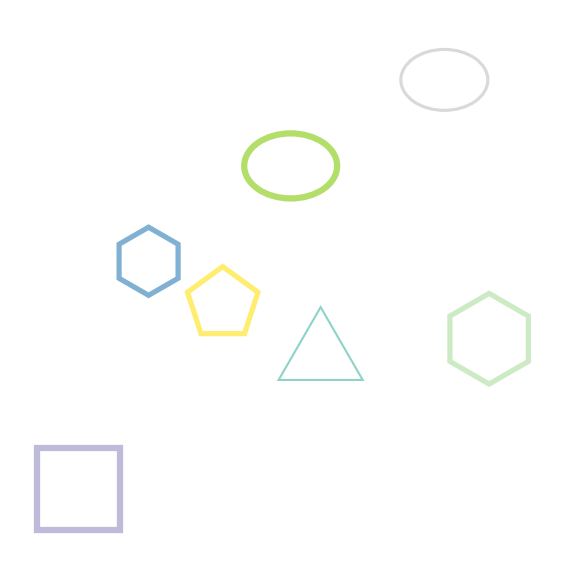[{"shape": "triangle", "thickness": 1, "radius": 0.42, "center": [0.555, 0.383]}, {"shape": "square", "thickness": 3, "radius": 0.36, "center": [0.136, 0.153]}, {"shape": "hexagon", "thickness": 2.5, "radius": 0.29, "center": [0.257, 0.547]}, {"shape": "oval", "thickness": 3, "radius": 0.4, "center": [0.503, 0.712]}, {"shape": "oval", "thickness": 1.5, "radius": 0.38, "center": [0.769, 0.861]}, {"shape": "hexagon", "thickness": 2.5, "radius": 0.39, "center": [0.847, 0.413]}, {"shape": "pentagon", "thickness": 2.5, "radius": 0.32, "center": [0.386, 0.473]}]